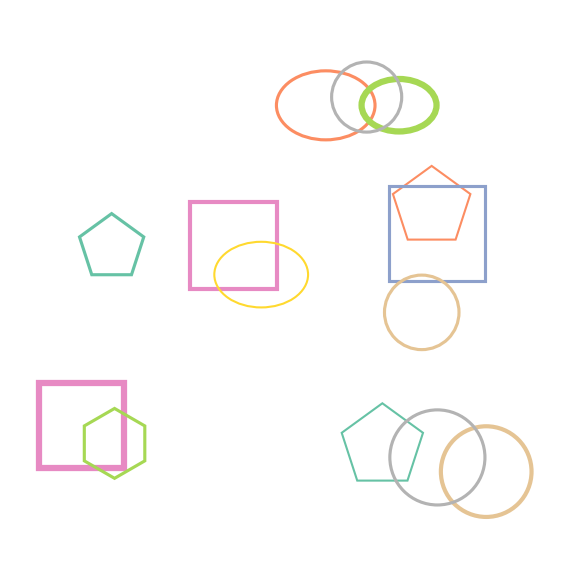[{"shape": "pentagon", "thickness": 1, "radius": 0.37, "center": [0.662, 0.227]}, {"shape": "pentagon", "thickness": 1.5, "radius": 0.29, "center": [0.193, 0.571]}, {"shape": "pentagon", "thickness": 1, "radius": 0.35, "center": [0.747, 0.641]}, {"shape": "oval", "thickness": 1.5, "radius": 0.43, "center": [0.564, 0.817]}, {"shape": "square", "thickness": 1.5, "radius": 0.41, "center": [0.757, 0.595]}, {"shape": "square", "thickness": 3, "radius": 0.37, "center": [0.142, 0.262]}, {"shape": "square", "thickness": 2, "radius": 0.37, "center": [0.405, 0.574]}, {"shape": "oval", "thickness": 3, "radius": 0.32, "center": [0.691, 0.817]}, {"shape": "hexagon", "thickness": 1.5, "radius": 0.3, "center": [0.198, 0.231]}, {"shape": "oval", "thickness": 1, "radius": 0.41, "center": [0.452, 0.524]}, {"shape": "circle", "thickness": 1.5, "radius": 0.32, "center": [0.73, 0.458]}, {"shape": "circle", "thickness": 2, "radius": 0.39, "center": [0.842, 0.182]}, {"shape": "circle", "thickness": 1.5, "radius": 0.3, "center": [0.635, 0.831]}, {"shape": "circle", "thickness": 1.5, "radius": 0.41, "center": [0.757, 0.207]}]